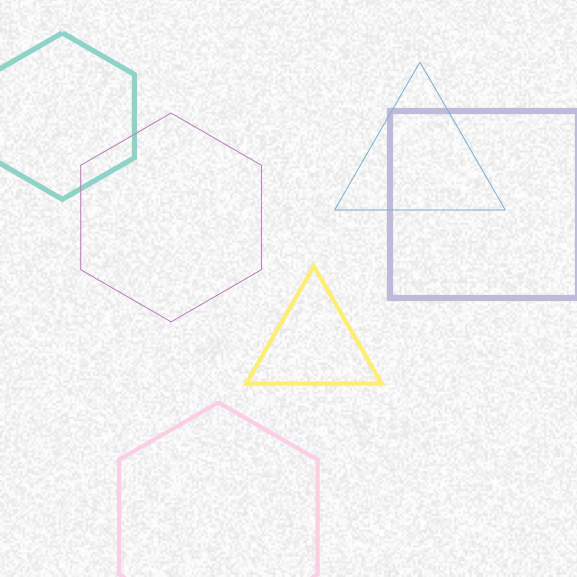[{"shape": "hexagon", "thickness": 2.5, "radius": 0.72, "center": [0.108, 0.798]}, {"shape": "square", "thickness": 3, "radius": 0.81, "center": [0.838, 0.646]}, {"shape": "triangle", "thickness": 0.5, "radius": 0.85, "center": [0.727, 0.721]}, {"shape": "hexagon", "thickness": 2, "radius": 0.99, "center": [0.378, 0.104]}, {"shape": "hexagon", "thickness": 0.5, "radius": 0.9, "center": [0.296, 0.623]}, {"shape": "triangle", "thickness": 2, "radius": 0.68, "center": [0.544, 0.403]}]